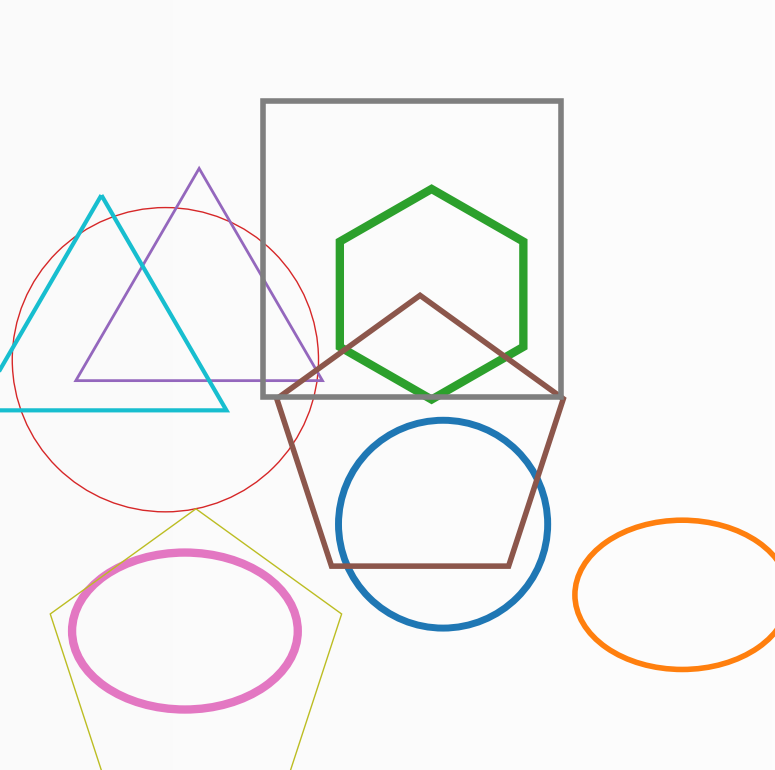[{"shape": "circle", "thickness": 2.5, "radius": 0.67, "center": [0.572, 0.319]}, {"shape": "oval", "thickness": 2, "radius": 0.69, "center": [0.88, 0.227]}, {"shape": "hexagon", "thickness": 3, "radius": 0.68, "center": [0.557, 0.618]}, {"shape": "circle", "thickness": 0.5, "radius": 0.99, "center": [0.213, 0.533]}, {"shape": "triangle", "thickness": 1, "radius": 0.92, "center": [0.257, 0.598]}, {"shape": "pentagon", "thickness": 2, "radius": 0.97, "center": [0.542, 0.422]}, {"shape": "oval", "thickness": 3, "radius": 0.73, "center": [0.239, 0.18]}, {"shape": "square", "thickness": 2, "radius": 0.96, "center": [0.531, 0.677]}, {"shape": "pentagon", "thickness": 0.5, "radius": 0.99, "center": [0.253, 0.142]}, {"shape": "triangle", "thickness": 1.5, "radius": 0.93, "center": [0.131, 0.56]}]